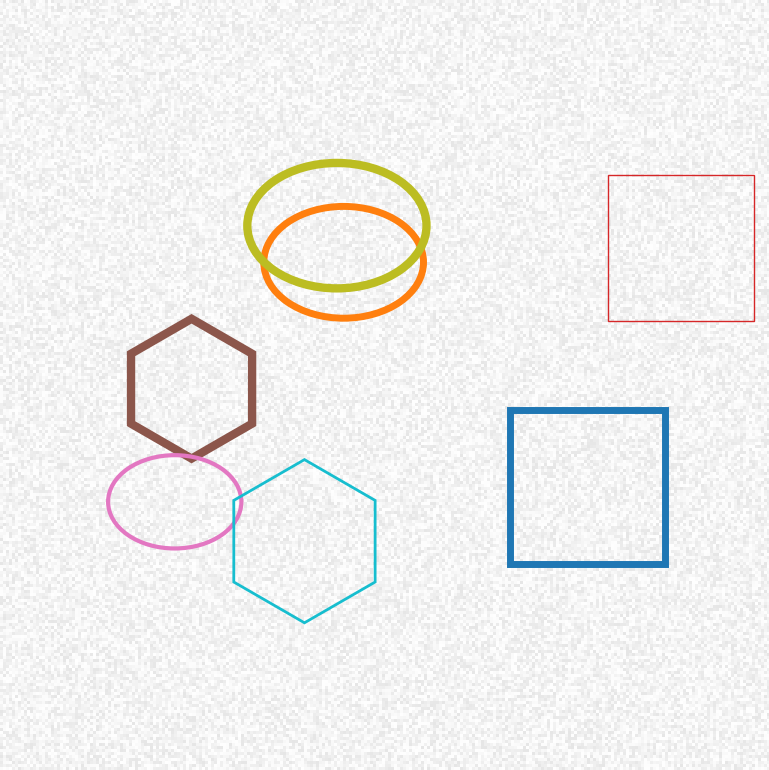[{"shape": "square", "thickness": 2.5, "radius": 0.5, "center": [0.763, 0.368]}, {"shape": "oval", "thickness": 2.5, "radius": 0.52, "center": [0.446, 0.659]}, {"shape": "square", "thickness": 0.5, "radius": 0.47, "center": [0.885, 0.678]}, {"shape": "hexagon", "thickness": 3, "radius": 0.45, "center": [0.249, 0.495]}, {"shape": "oval", "thickness": 1.5, "radius": 0.43, "center": [0.227, 0.348]}, {"shape": "oval", "thickness": 3, "radius": 0.58, "center": [0.438, 0.707]}, {"shape": "hexagon", "thickness": 1, "radius": 0.53, "center": [0.395, 0.297]}]